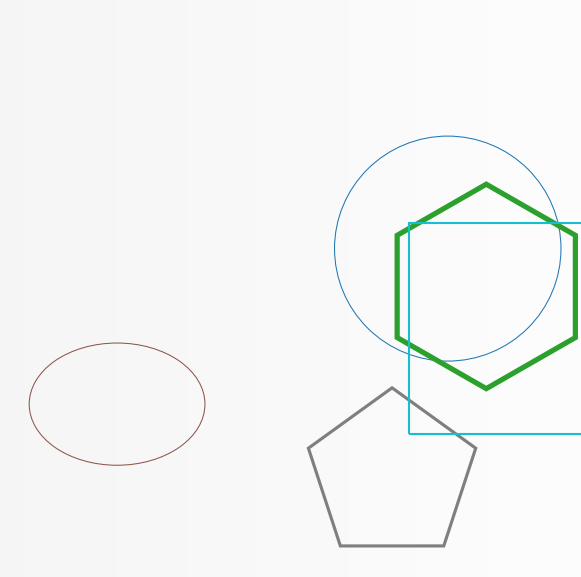[{"shape": "circle", "thickness": 0.5, "radius": 0.97, "center": [0.77, 0.569]}, {"shape": "hexagon", "thickness": 2.5, "radius": 0.89, "center": [0.837, 0.503]}, {"shape": "oval", "thickness": 0.5, "radius": 0.76, "center": [0.201, 0.299]}, {"shape": "pentagon", "thickness": 1.5, "radius": 0.76, "center": [0.675, 0.176]}, {"shape": "square", "thickness": 1, "radius": 0.91, "center": [0.886, 0.43]}]